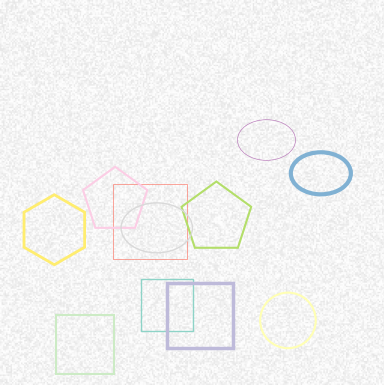[{"shape": "square", "thickness": 1, "radius": 0.34, "center": [0.433, 0.208]}, {"shape": "circle", "thickness": 1.5, "radius": 0.36, "center": [0.748, 0.168]}, {"shape": "square", "thickness": 2.5, "radius": 0.43, "center": [0.52, 0.181]}, {"shape": "square", "thickness": 0.5, "radius": 0.48, "center": [0.389, 0.425]}, {"shape": "oval", "thickness": 3, "radius": 0.39, "center": [0.833, 0.55]}, {"shape": "pentagon", "thickness": 1.5, "radius": 0.48, "center": [0.562, 0.433]}, {"shape": "pentagon", "thickness": 1.5, "radius": 0.44, "center": [0.299, 0.479]}, {"shape": "oval", "thickness": 1, "radius": 0.46, "center": [0.407, 0.408]}, {"shape": "oval", "thickness": 0.5, "radius": 0.38, "center": [0.692, 0.636]}, {"shape": "square", "thickness": 1.5, "radius": 0.38, "center": [0.221, 0.105]}, {"shape": "hexagon", "thickness": 2, "radius": 0.45, "center": [0.141, 0.403]}]